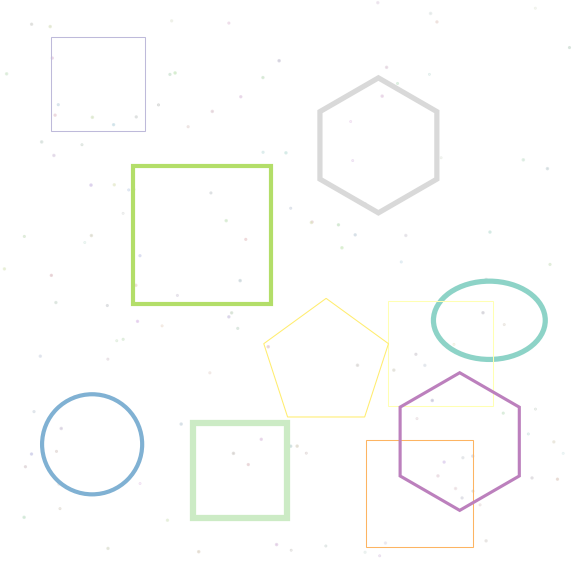[{"shape": "oval", "thickness": 2.5, "radius": 0.48, "center": [0.847, 0.445]}, {"shape": "square", "thickness": 0.5, "radius": 0.45, "center": [0.763, 0.387]}, {"shape": "square", "thickness": 0.5, "radius": 0.41, "center": [0.169, 0.853]}, {"shape": "circle", "thickness": 2, "radius": 0.43, "center": [0.16, 0.23]}, {"shape": "square", "thickness": 0.5, "radius": 0.46, "center": [0.727, 0.144]}, {"shape": "square", "thickness": 2, "radius": 0.6, "center": [0.35, 0.593]}, {"shape": "hexagon", "thickness": 2.5, "radius": 0.58, "center": [0.655, 0.747]}, {"shape": "hexagon", "thickness": 1.5, "radius": 0.6, "center": [0.796, 0.235]}, {"shape": "square", "thickness": 3, "radius": 0.41, "center": [0.415, 0.184]}, {"shape": "pentagon", "thickness": 0.5, "radius": 0.57, "center": [0.565, 0.369]}]